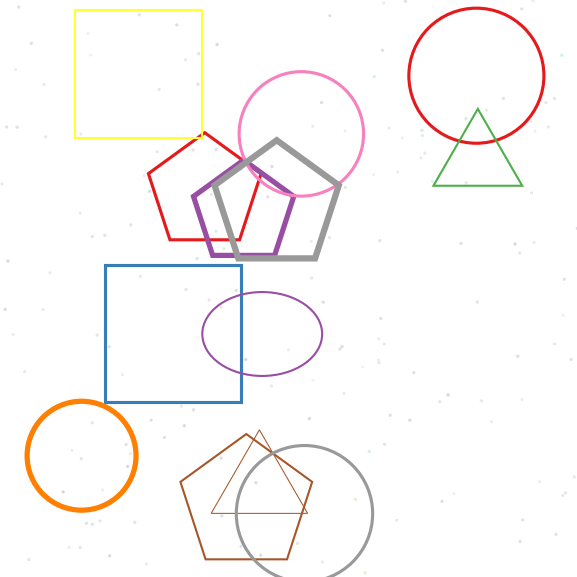[{"shape": "circle", "thickness": 1.5, "radius": 0.58, "center": [0.825, 0.868]}, {"shape": "pentagon", "thickness": 1.5, "radius": 0.51, "center": [0.355, 0.667]}, {"shape": "square", "thickness": 1.5, "radius": 0.59, "center": [0.299, 0.422]}, {"shape": "triangle", "thickness": 1, "radius": 0.44, "center": [0.827, 0.722]}, {"shape": "pentagon", "thickness": 2.5, "radius": 0.46, "center": [0.422, 0.631]}, {"shape": "oval", "thickness": 1, "radius": 0.52, "center": [0.454, 0.421]}, {"shape": "circle", "thickness": 2.5, "radius": 0.47, "center": [0.141, 0.21]}, {"shape": "square", "thickness": 1, "radius": 0.55, "center": [0.24, 0.871]}, {"shape": "pentagon", "thickness": 1, "radius": 0.6, "center": [0.426, 0.128]}, {"shape": "triangle", "thickness": 0.5, "radius": 0.48, "center": [0.449, 0.158]}, {"shape": "circle", "thickness": 1.5, "radius": 0.54, "center": [0.522, 0.767]}, {"shape": "circle", "thickness": 1.5, "radius": 0.59, "center": [0.527, 0.11]}, {"shape": "pentagon", "thickness": 3, "radius": 0.57, "center": [0.479, 0.643]}]